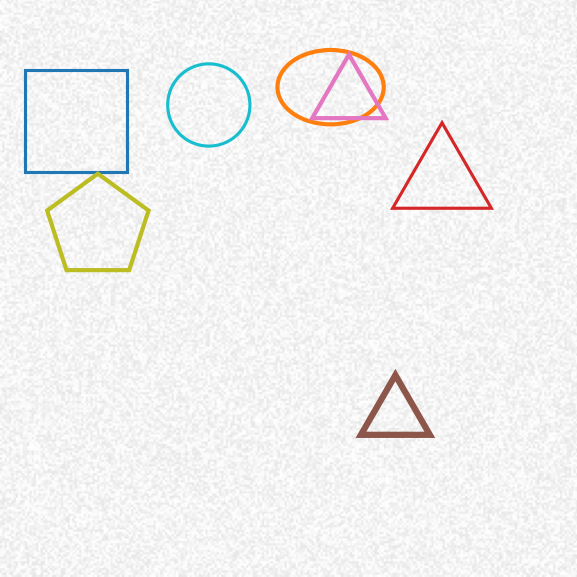[{"shape": "square", "thickness": 1.5, "radius": 0.44, "center": [0.131, 0.79]}, {"shape": "oval", "thickness": 2, "radius": 0.46, "center": [0.572, 0.848]}, {"shape": "triangle", "thickness": 1.5, "radius": 0.49, "center": [0.765, 0.688]}, {"shape": "triangle", "thickness": 3, "radius": 0.34, "center": [0.685, 0.281]}, {"shape": "triangle", "thickness": 2, "radius": 0.37, "center": [0.604, 0.831]}, {"shape": "pentagon", "thickness": 2, "radius": 0.46, "center": [0.169, 0.606]}, {"shape": "circle", "thickness": 1.5, "radius": 0.36, "center": [0.362, 0.817]}]